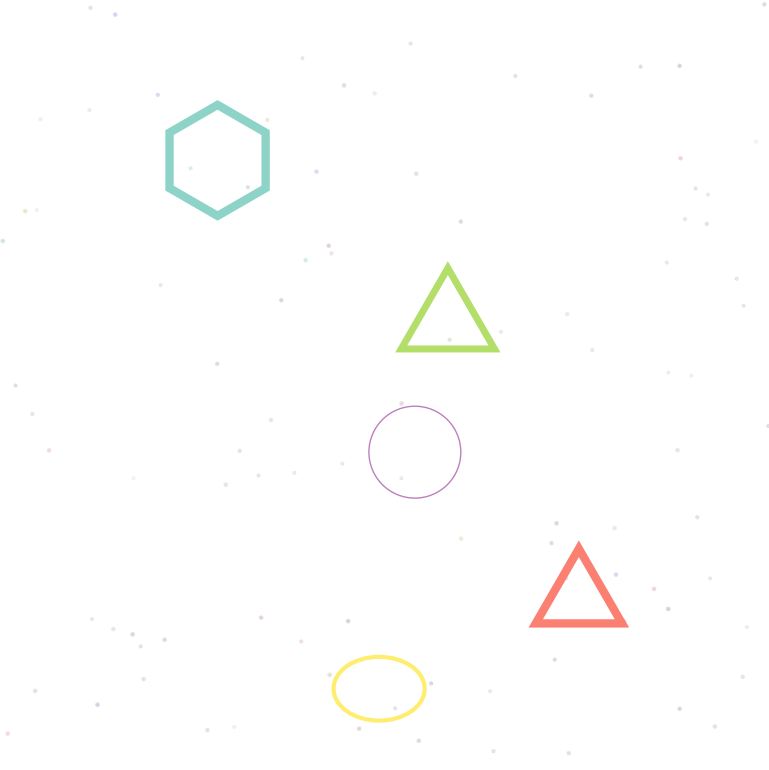[{"shape": "hexagon", "thickness": 3, "radius": 0.36, "center": [0.283, 0.792]}, {"shape": "triangle", "thickness": 3, "radius": 0.32, "center": [0.752, 0.223]}, {"shape": "triangle", "thickness": 2.5, "radius": 0.35, "center": [0.582, 0.582]}, {"shape": "circle", "thickness": 0.5, "radius": 0.3, "center": [0.539, 0.413]}, {"shape": "oval", "thickness": 1.5, "radius": 0.3, "center": [0.492, 0.106]}]